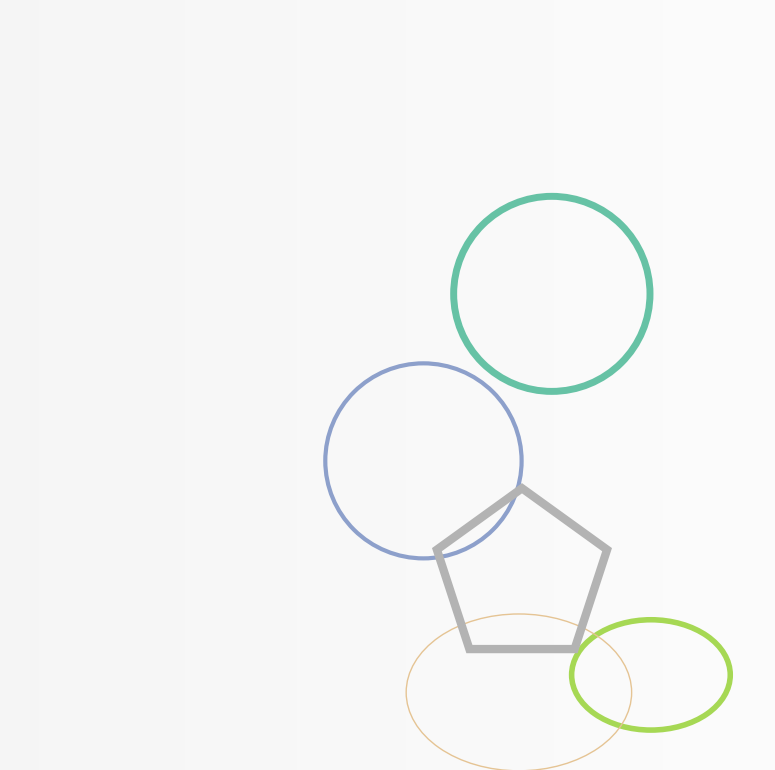[{"shape": "circle", "thickness": 2.5, "radius": 0.63, "center": [0.712, 0.618]}, {"shape": "circle", "thickness": 1.5, "radius": 0.63, "center": [0.546, 0.401]}, {"shape": "oval", "thickness": 2, "radius": 0.51, "center": [0.84, 0.123]}, {"shape": "oval", "thickness": 0.5, "radius": 0.73, "center": [0.67, 0.101]}, {"shape": "pentagon", "thickness": 3, "radius": 0.58, "center": [0.674, 0.25]}]